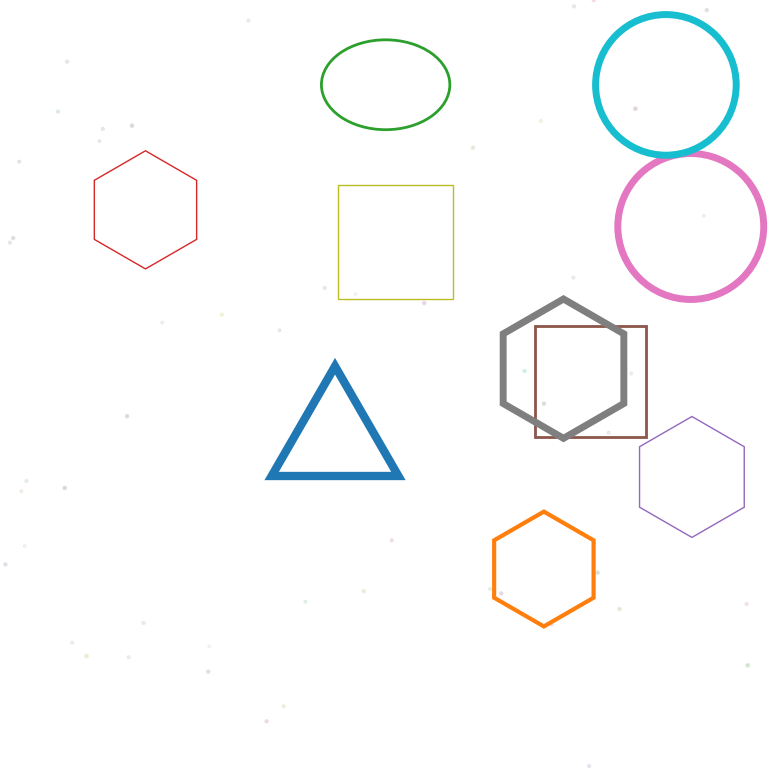[{"shape": "triangle", "thickness": 3, "radius": 0.48, "center": [0.435, 0.429]}, {"shape": "hexagon", "thickness": 1.5, "radius": 0.37, "center": [0.706, 0.261]}, {"shape": "oval", "thickness": 1, "radius": 0.42, "center": [0.501, 0.89]}, {"shape": "hexagon", "thickness": 0.5, "radius": 0.38, "center": [0.189, 0.727]}, {"shape": "hexagon", "thickness": 0.5, "radius": 0.39, "center": [0.899, 0.381]}, {"shape": "square", "thickness": 1, "radius": 0.36, "center": [0.767, 0.504]}, {"shape": "circle", "thickness": 2.5, "radius": 0.47, "center": [0.897, 0.706]}, {"shape": "hexagon", "thickness": 2.5, "radius": 0.45, "center": [0.732, 0.521]}, {"shape": "square", "thickness": 0.5, "radius": 0.37, "center": [0.514, 0.686]}, {"shape": "circle", "thickness": 2.5, "radius": 0.46, "center": [0.865, 0.89]}]